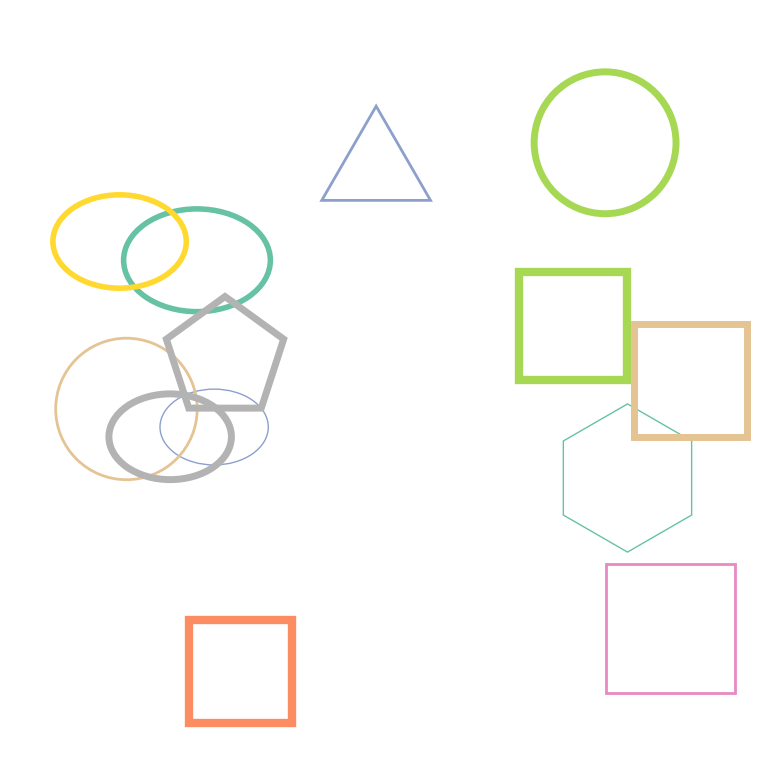[{"shape": "hexagon", "thickness": 0.5, "radius": 0.48, "center": [0.815, 0.379]}, {"shape": "oval", "thickness": 2, "radius": 0.48, "center": [0.256, 0.662]}, {"shape": "square", "thickness": 3, "radius": 0.33, "center": [0.312, 0.128]}, {"shape": "oval", "thickness": 0.5, "radius": 0.35, "center": [0.278, 0.445]}, {"shape": "triangle", "thickness": 1, "radius": 0.41, "center": [0.489, 0.781]}, {"shape": "square", "thickness": 1, "radius": 0.42, "center": [0.87, 0.184]}, {"shape": "square", "thickness": 3, "radius": 0.35, "center": [0.744, 0.577]}, {"shape": "circle", "thickness": 2.5, "radius": 0.46, "center": [0.786, 0.815]}, {"shape": "oval", "thickness": 2, "radius": 0.43, "center": [0.155, 0.686]}, {"shape": "square", "thickness": 2.5, "radius": 0.37, "center": [0.897, 0.505]}, {"shape": "circle", "thickness": 1, "radius": 0.46, "center": [0.164, 0.469]}, {"shape": "oval", "thickness": 2.5, "radius": 0.4, "center": [0.221, 0.433]}, {"shape": "pentagon", "thickness": 2.5, "radius": 0.4, "center": [0.292, 0.535]}]